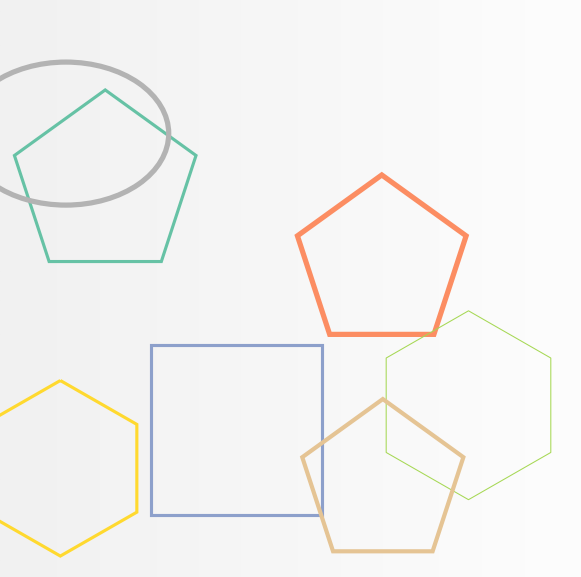[{"shape": "pentagon", "thickness": 1.5, "radius": 0.82, "center": [0.181, 0.679]}, {"shape": "pentagon", "thickness": 2.5, "radius": 0.76, "center": [0.657, 0.544]}, {"shape": "square", "thickness": 1.5, "radius": 0.73, "center": [0.407, 0.254]}, {"shape": "hexagon", "thickness": 0.5, "radius": 0.82, "center": [0.806, 0.297]}, {"shape": "hexagon", "thickness": 1.5, "radius": 0.76, "center": [0.104, 0.188]}, {"shape": "pentagon", "thickness": 2, "radius": 0.73, "center": [0.659, 0.162]}, {"shape": "oval", "thickness": 2.5, "radius": 0.88, "center": [0.113, 0.768]}]